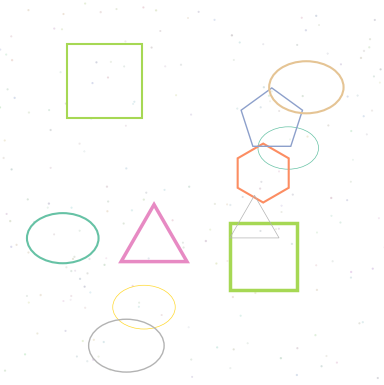[{"shape": "oval", "thickness": 1.5, "radius": 0.46, "center": [0.163, 0.381]}, {"shape": "oval", "thickness": 0.5, "radius": 0.39, "center": [0.749, 0.616]}, {"shape": "hexagon", "thickness": 1.5, "radius": 0.38, "center": [0.684, 0.551]}, {"shape": "pentagon", "thickness": 1, "radius": 0.42, "center": [0.706, 0.688]}, {"shape": "triangle", "thickness": 2.5, "radius": 0.49, "center": [0.4, 0.37]}, {"shape": "square", "thickness": 1.5, "radius": 0.48, "center": [0.271, 0.79]}, {"shape": "square", "thickness": 2.5, "radius": 0.44, "center": [0.684, 0.333]}, {"shape": "oval", "thickness": 0.5, "radius": 0.41, "center": [0.374, 0.202]}, {"shape": "oval", "thickness": 1.5, "radius": 0.48, "center": [0.796, 0.773]}, {"shape": "triangle", "thickness": 0.5, "radius": 0.37, "center": [0.661, 0.419]}, {"shape": "oval", "thickness": 1, "radius": 0.49, "center": [0.328, 0.102]}]